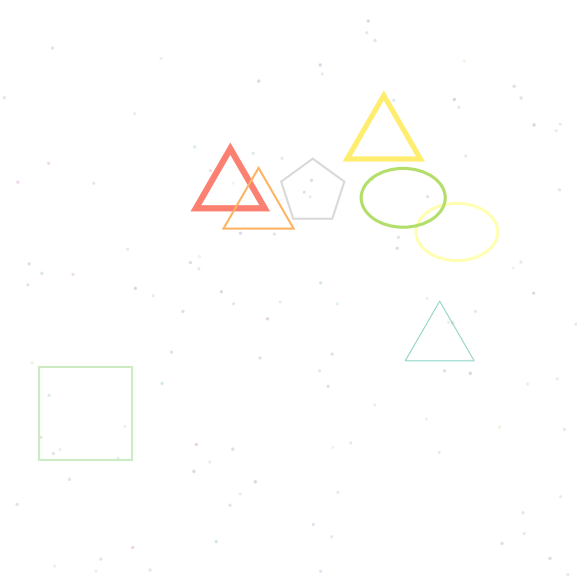[{"shape": "triangle", "thickness": 0.5, "radius": 0.34, "center": [0.761, 0.409]}, {"shape": "oval", "thickness": 1.5, "radius": 0.35, "center": [0.791, 0.597]}, {"shape": "triangle", "thickness": 3, "radius": 0.34, "center": [0.399, 0.673]}, {"shape": "triangle", "thickness": 1, "radius": 0.35, "center": [0.448, 0.638]}, {"shape": "oval", "thickness": 1.5, "radius": 0.36, "center": [0.698, 0.657]}, {"shape": "pentagon", "thickness": 1, "radius": 0.29, "center": [0.542, 0.667]}, {"shape": "square", "thickness": 1, "radius": 0.41, "center": [0.148, 0.283]}, {"shape": "triangle", "thickness": 2.5, "radius": 0.37, "center": [0.665, 0.76]}]